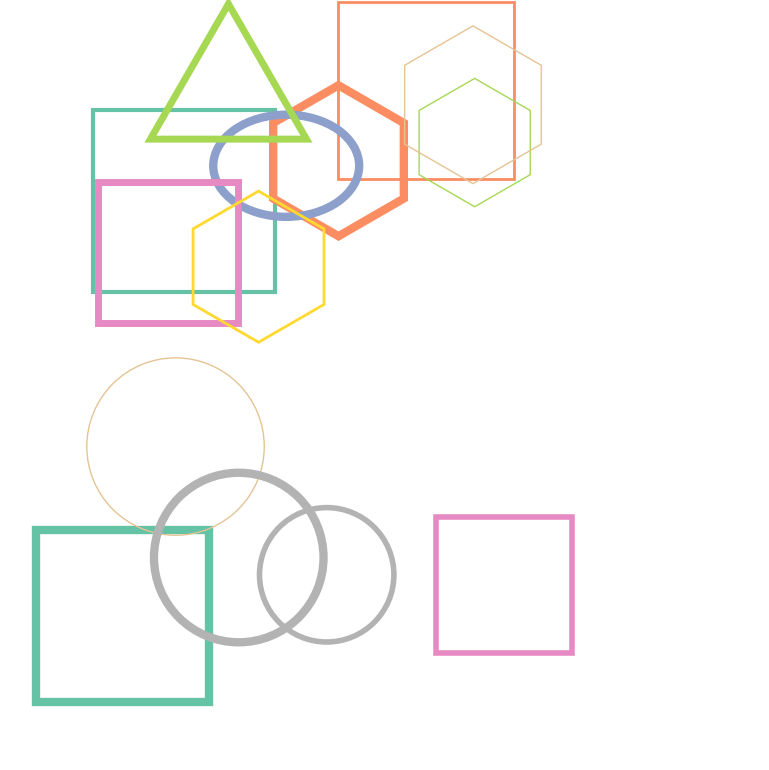[{"shape": "square", "thickness": 3, "radius": 0.56, "center": [0.159, 0.2]}, {"shape": "square", "thickness": 1.5, "radius": 0.59, "center": [0.239, 0.739]}, {"shape": "square", "thickness": 1, "radius": 0.57, "center": [0.553, 0.882]}, {"shape": "hexagon", "thickness": 3, "radius": 0.49, "center": [0.44, 0.791]}, {"shape": "oval", "thickness": 3, "radius": 0.47, "center": [0.372, 0.785]}, {"shape": "square", "thickness": 2, "radius": 0.44, "center": [0.655, 0.24]}, {"shape": "square", "thickness": 2.5, "radius": 0.46, "center": [0.218, 0.672]}, {"shape": "triangle", "thickness": 2.5, "radius": 0.59, "center": [0.297, 0.878]}, {"shape": "hexagon", "thickness": 0.5, "radius": 0.42, "center": [0.616, 0.815]}, {"shape": "hexagon", "thickness": 1, "radius": 0.49, "center": [0.336, 0.654]}, {"shape": "circle", "thickness": 0.5, "radius": 0.58, "center": [0.228, 0.42]}, {"shape": "hexagon", "thickness": 0.5, "radius": 0.51, "center": [0.614, 0.864]}, {"shape": "circle", "thickness": 2, "radius": 0.44, "center": [0.424, 0.254]}, {"shape": "circle", "thickness": 3, "radius": 0.55, "center": [0.31, 0.276]}]